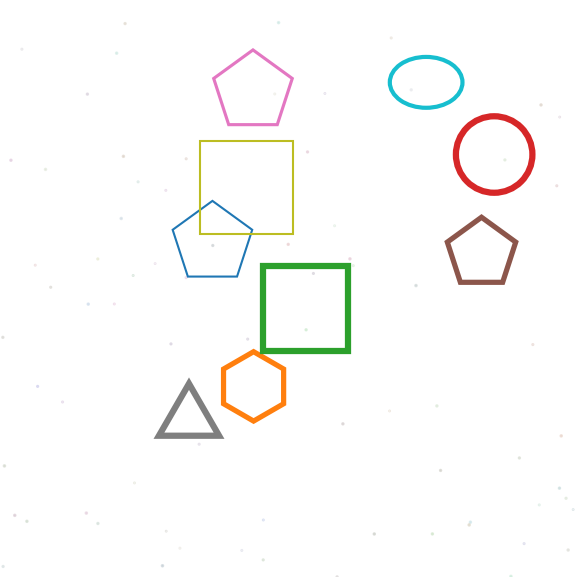[{"shape": "pentagon", "thickness": 1, "radius": 0.36, "center": [0.368, 0.579]}, {"shape": "hexagon", "thickness": 2.5, "radius": 0.3, "center": [0.439, 0.33]}, {"shape": "square", "thickness": 3, "radius": 0.37, "center": [0.529, 0.465]}, {"shape": "circle", "thickness": 3, "radius": 0.33, "center": [0.856, 0.732]}, {"shape": "pentagon", "thickness": 2.5, "radius": 0.31, "center": [0.834, 0.561]}, {"shape": "pentagon", "thickness": 1.5, "radius": 0.36, "center": [0.438, 0.841]}, {"shape": "triangle", "thickness": 3, "radius": 0.3, "center": [0.327, 0.275]}, {"shape": "square", "thickness": 1, "radius": 0.4, "center": [0.426, 0.674]}, {"shape": "oval", "thickness": 2, "radius": 0.31, "center": [0.738, 0.857]}]